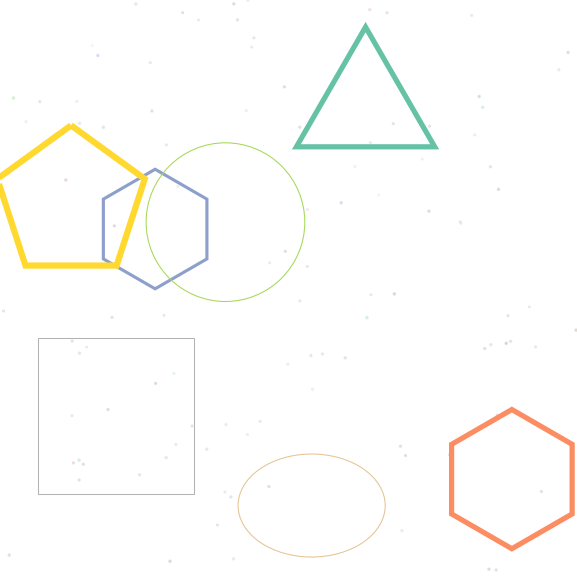[{"shape": "triangle", "thickness": 2.5, "radius": 0.69, "center": [0.633, 0.814]}, {"shape": "hexagon", "thickness": 2.5, "radius": 0.6, "center": [0.886, 0.169]}, {"shape": "hexagon", "thickness": 1.5, "radius": 0.52, "center": [0.269, 0.603]}, {"shape": "circle", "thickness": 0.5, "radius": 0.69, "center": [0.39, 0.614]}, {"shape": "pentagon", "thickness": 3, "radius": 0.67, "center": [0.123, 0.648]}, {"shape": "oval", "thickness": 0.5, "radius": 0.64, "center": [0.54, 0.124]}, {"shape": "square", "thickness": 0.5, "radius": 0.67, "center": [0.2, 0.278]}]